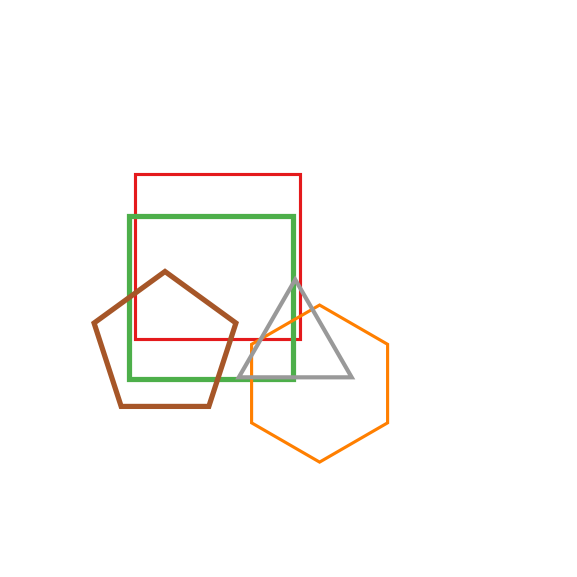[{"shape": "square", "thickness": 1.5, "radius": 0.71, "center": [0.376, 0.555]}, {"shape": "square", "thickness": 2.5, "radius": 0.71, "center": [0.365, 0.484]}, {"shape": "hexagon", "thickness": 1.5, "radius": 0.68, "center": [0.553, 0.335]}, {"shape": "pentagon", "thickness": 2.5, "radius": 0.65, "center": [0.286, 0.4]}, {"shape": "triangle", "thickness": 2, "radius": 0.56, "center": [0.511, 0.402]}]